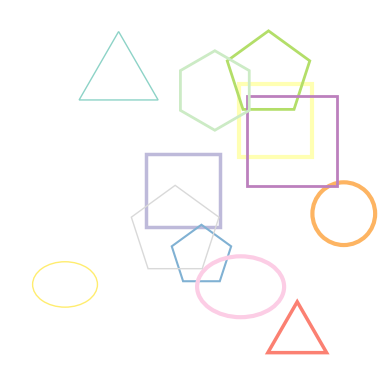[{"shape": "triangle", "thickness": 1, "radius": 0.59, "center": [0.308, 0.8]}, {"shape": "square", "thickness": 3, "radius": 0.47, "center": [0.715, 0.686]}, {"shape": "square", "thickness": 2.5, "radius": 0.48, "center": [0.475, 0.505]}, {"shape": "triangle", "thickness": 2.5, "radius": 0.44, "center": [0.772, 0.128]}, {"shape": "pentagon", "thickness": 1.5, "radius": 0.41, "center": [0.523, 0.335]}, {"shape": "circle", "thickness": 3, "radius": 0.41, "center": [0.893, 0.445]}, {"shape": "pentagon", "thickness": 2, "radius": 0.56, "center": [0.697, 0.807]}, {"shape": "oval", "thickness": 3, "radius": 0.56, "center": [0.625, 0.255]}, {"shape": "pentagon", "thickness": 1, "radius": 0.6, "center": [0.455, 0.399]}, {"shape": "square", "thickness": 2, "radius": 0.59, "center": [0.759, 0.634]}, {"shape": "hexagon", "thickness": 2, "radius": 0.52, "center": [0.558, 0.765]}, {"shape": "oval", "thickness": 1, "radius": 0.42, "center": [0.169, 0.261]}]